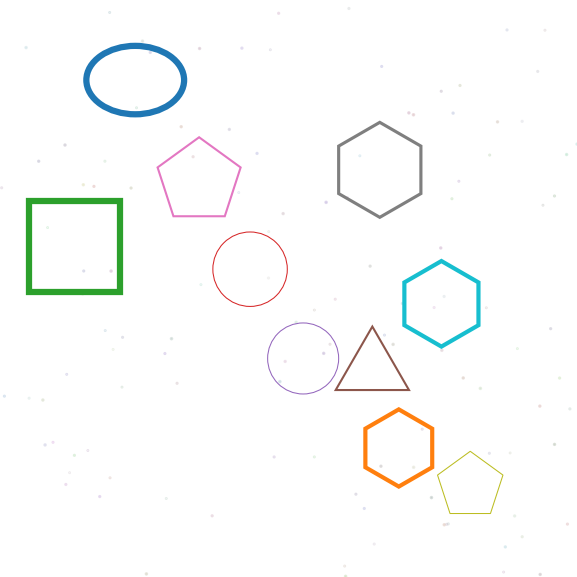[{"shape": "oval", "thickness": 3, "radius": 0.42, "center": [0.234, 0.86]}, {"shape": "hexagon", "thickness": 2, "radius": 0.33, "center": [0.691, 0.223]}, {"shape": "square", "thickness": 3, "radius": 0.4, "center": [0.129, 0.573]}, {"shape": "circle", "thickness": 0.5, "radius": 0.32, "center": [0.433, 0.533]}, {"shape": "circle", "thickness": 0.5, "radius": 0.31, "center": [0.525, 0.378]}, {"shape": "triangle", "thickness": 1, "radius": 0.37, "center": [0.645, 0.36]}, {"shape": "pentagon", "thickness": 1, "radius": 0.38, "center": [0.345, 0.686]}, {"shape": "hexagon", "thickness": 1.5, "radius": 0.41, "center": [0.658, 0.705]}, {"shape": "pentagon", "thickness": 0.5, "radius": 0.3, "center": [0.814, 0.158]}, {"shape": "hexagon", "thickness": 2, "radius": 0.37, "center": [0.764, 0.473]}]